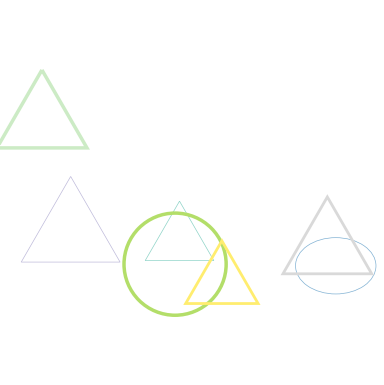[{"shape": "triangle", "thickness": 0.5, "radius": 0.51, "center": [0.466, 0.375]}, {"shape": "triangle", "thickness": 0.5, "radius": 0.74, "center": [0.184, 0.393]}, {"shape": "oval", "thickness": 0.5, "radius": 0.52, "center": [0.872, 0.31]}, {"shape": "circle", "thickness": 2.5, "radius": 0.66, "center": [0.455, 0.314]}, {"shape": "triangle", "thickness": 2, "radius": 0.67, "center": [0.85, 0.355]}, {"shape": "triangle", "thickness": 2.5, "radius": 0.67, "center": [0.109, 0.683]}, {"shape": "triangle", "thickness": 2, "radius": 0.54, "center": [0.576, 0.266]}]